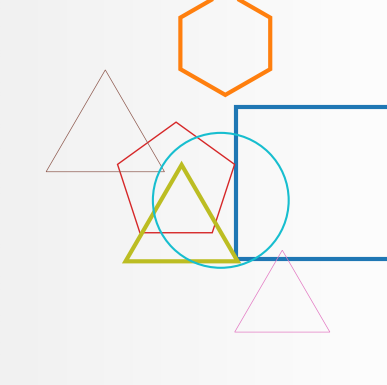[{"shape": "square", "thickness": 3, "radius": 0.99, "center": [0.806, 0.524]}, {"shape": "hexagon", "thickness": 3, "radius": 0.67, "center": [0.581, 0.887]}, {"shape": "pentagon", "thickness": 1, "radius": 0.79, "center": [0.454, 0.524]}, {"shape": "triangle", "thickness": 0.5, "radius": 0.88, "center": [0.272, 0.642]}, {"shape": "triangle", "thickness": 0.5, "radius": 0.71, "center": [0.728, 0.208]}, {"shape": "triangle", "thickness": 3, "radius": 0.84, "center": [0.469, 0.405]}, {"shape": "circle", "thickness": 1.5, "radius": 0.88, "center": [0.57, 0.48]}]